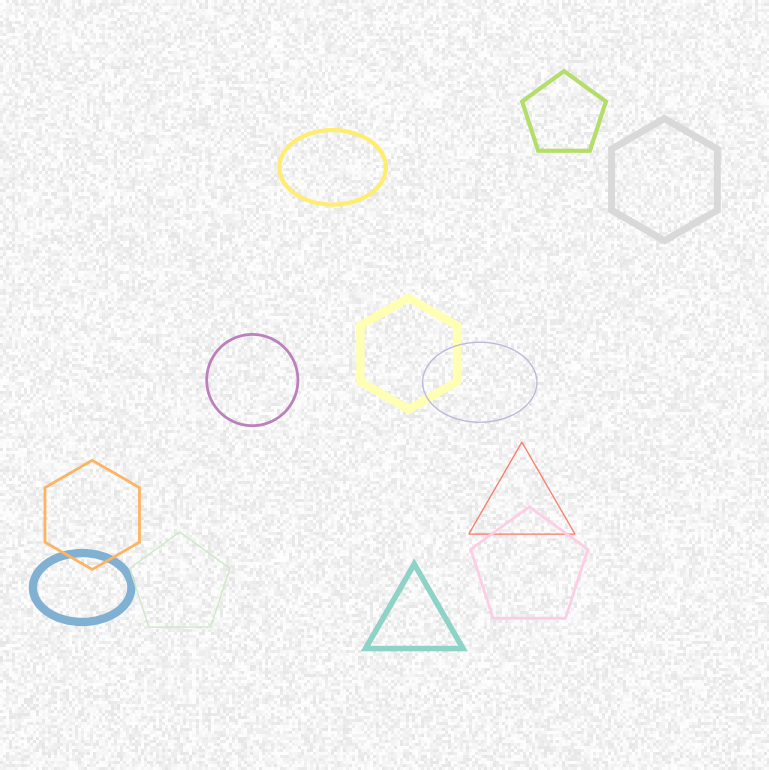[{"shape": "triangle", "thickness": 2, "radius": 0.37, "center": [0.538, 0.194]}, {"shape": "hexagon", "thickness": 3, "radius": 0.36, "center": [0.531, 0.541]}, {"shape": "oval", "thickness": 0.5, "radius": 0.37, "center": [0.623, 0.504]}, {"shape": "triangle", "thickness": 0.5, "radius": 0.4, "center": [0.678, 0.346]}, {"shape": "oval", "thickness": 3, "radius": 0.32, "center": [0.107, 0.237]}, {"shape": "hexagon", "thickness": 1, "radius": 0.35, "center": [0.12, 0.331]}, {"shape": "pentagon", "thickness": 1.5, "radius": 0.29, "center": [0.732, 0.85]}, {"shape": "pentagon", "thickness": 1, "radius": 0.4, "center": [0.687, 0.262]}, {"shape": "hexagon", "thickness": 2.5, "radius": 0.4, "center": [0.863, 0.767]}, {"shape": "circle", "thickness": 1, "radius": 0.3, "center": [0.328, 0.506]}, {"shape": "pentagon", "thickness": 0.5, "radius": 0.34, "center": [0.233, 0.241]}, {"shape": "oval", "thickness": 1.5, "radius": 0.35, "center": [0.432, 0.783]}]